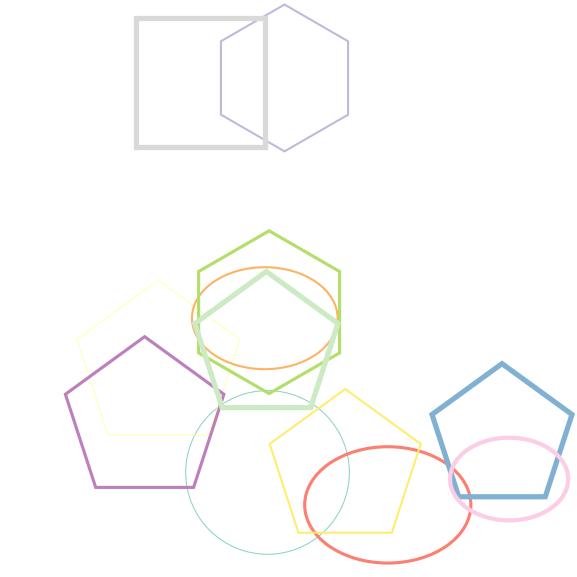[{"shape": "circle", "thickness": 0.5, "radius": 0.71, "center": [0.463, 0.181]}, {"shape": "pentagon", "thickness": 0.5, "radius": 0.74, "center": [0.274, 0.366]}, {"shape": "hexagon", "thickness": 1, "radius": 0.64, "center": [0.493, 0.864]}, {"shape": "oval", "thickness": 1.5, "radius": 0.72, "center": [0.671, 0.125]}, {"shape": "pentagon", "thickness": 2.5, "radius": 0.64, "center": [0.869, 0.242]}, {"shape": "oval", "thickness": 1, "radius": 0.63, "center": [0.459, 0.448]}, {"shape": "hexagon", "thickness": 1.5, "radius": 0.7, "center": [0.466, 0.459]}, {"shape": "oval", "thickness": 2, "radius": 0.51, "center": [0.882, 0.17]}, {"shape": "square", "thickness": 2.5, "radius": 0.56, "center": [0.348, 0.857]}, {"shape": "pentagon", "thickness": 1.5, "radius": 0.72, "center": [0.25, 0.272]}, {"shape": "pentagon", "thickness": 2.5, "radius": 0.65, "center": [0.461, 0.399]}, {"shape": "pentagon", "thickness": 1, "radius": 0.69, "center": [0.598, 0.188]}]